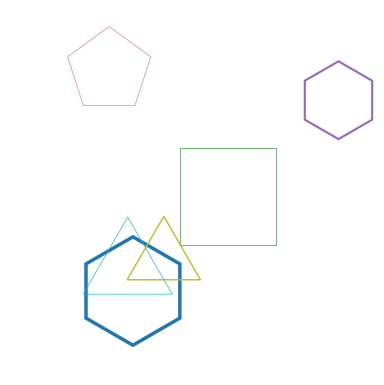[{"shape": "hexagon", "thickness": 2.5, "radius": 0.7, "center": [0.345, 0.244]}, {"shape": "square", "thickness": 0.5, "radius": 0.63, "center": [0.592, 0.489]}, {"shape": "hexagon", "thickness": 1.5, "radius": 0.51, "center": [0.879, 0.74]}, {"shape": "pentagon", "thickness": 0.5, "radius": 0.57, "center": [0.284, 0.817]}, {"shape": "triangle", "thickness": 1, "radius": 0.55, "center": [0.426, 0.328]}, {"shape": "triangle", "thickness": 0.5, "radius": 0.67, "center": [0.332, 0.303]}]